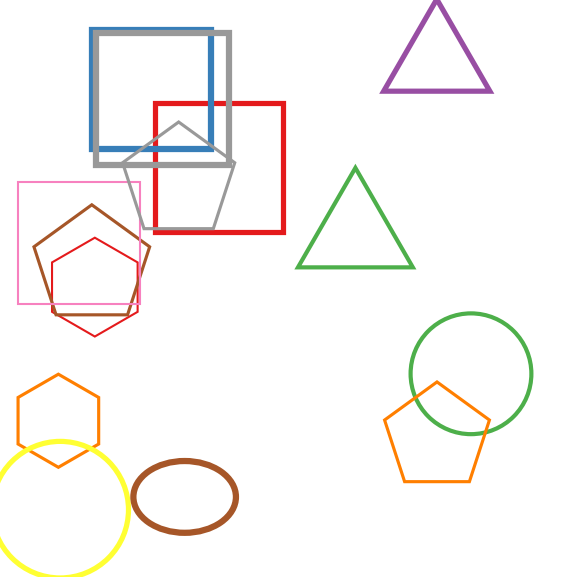[{"shape": "square", "thickness": 2.5, "radius": 0.56, "center": [0.379, 0.709]}, {"shape": "hexagon", "thickness": 1, "radius": 0.43, "center": [0.164, 0.502]}, {"shape": "square", "thickness": 3, "radius": 0.51, "center": [0.263, 0.844]}, {"shape": "triangle", "thickness": 2, "radius": 0.57, "center": [0.615, 0.594]}, {"shape": "circle", "thickness": 2, "radius": 0.52, "center": [0.816, 0.352]}, {"shape": "triangle", "thickness": 2.5, "radius": 0.53, "center": [0.756, 0.894]}, {"shape": "pentagon", "thickness": 1.5, "radius": 0.48, "center": [0.757, 0.242]}, {"shape": "hexagon", "thickness": 1.5, "radius": 0.4, "center": [0.101, 0.271]}, {"shape": "circle", "thickness": 2.5, "radius": 0.59, "center": [0.104, 0.117]}, {"shape": "oval", "thickness": 3, "radius": 0.44, "center": [0.32, 0.139]}, {"shape": "pentagon", "thickness": 1.5, "radius": 0.53, "center": [0.159, 0.539]}, {"shape": "square", "thickness": 1, "radius": 0.53, "center": [0.137, 0.579]}, {"shape": "square", "thickness": 3, "radius": 0.57, "center": [0.282, 0.827]}, {"shape": "pentagon", "thickness": 1.5, "radius": 0.51, "center": [0.309, 0.686]}]